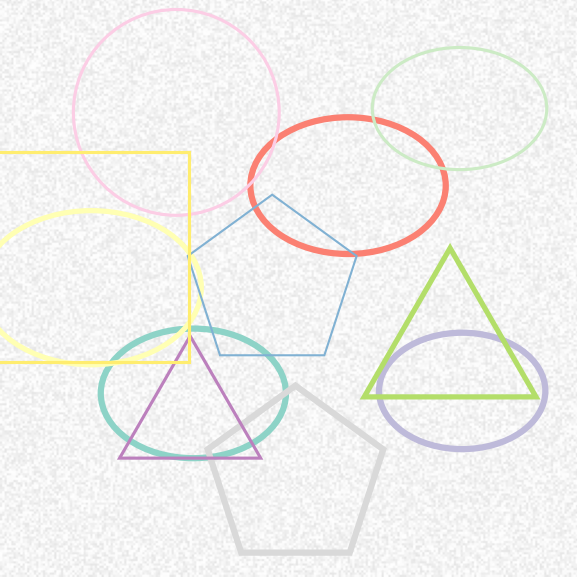[{"shape": "oval", "thickness": 3, "radius": 0.8, "center": [0.335, 0.318]}, {"shape": "oval", "thickness": 2.5, "radius": 0.95, "center": [0.158, 0.501]}, {"shape": "oval", "thickness": 3, "radius": 0.72, "center": [0.8, 0.322]}, {"shape": "oval", "thickness": 3, "radius": 0.85, "center": [0.603, 0.678]}, {"shape": "pentagon", "thickness": 1, "radius": 0.77, "center": [0.471, 0.508]}, {"shape": "triangle", "thickness": 2.5, "radius": 0.86, "center": [0.779, 0.398]}, {"shape": "circle", "thickness": 1.5, "radius": 0.89, "center": [0.305, 0.804]}, {"shape": "pentagon", "thickness": 3, "radius": 0.8, "center": [0.512, 0.172]}, {"shape": "triangle", "thickness": 1.5, "radius": 0.71, "center": [0.329, 0.276]}, {"shape": "oval", "thickness": 1.5, "radius": 0.76, "center": [0.796, 0.811]}, {"shape": "square", "thickness": 1.5, "radius": 0.91, "center": [0.145, 0.554]}]